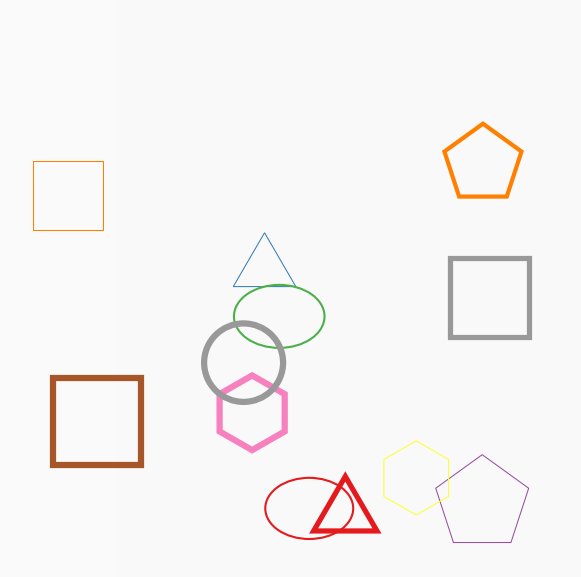[{"shape": "triangle", "thickness": 2.5, "radius": 0.31, "center": [0.594, 0.111]}, {"shape": "oval", "thickness": 1, "radius": 0.38, "center": [0.532, 0.119]}, {"shape": "triangle", "thickness": 0.5, "radius": 0.31, "center": [0.455, 0.534]}, {"shape": "oval", "thickness": 1, "radius": 0.39, "center": [0.48, 0.451]}, {"shape": "pentagon", "thickness": 0.5, "radius": 0.42, "center": [0.83, 0.128]}, {"shape": "pentagon", "thickness": 2, "radius": 0.35, "center": [0.831, 0.715]}, {"shape": "square", "thickness": 0.5, "radius": 0.3, "center": [0.117, 0.66]}, {"shape": "hexagon", "thickness": 0.5, "radius": 0.32, "center": [0.716, 0.172]}, {"shape": "square", "thickness": 3, "radius": 0.38, "center": [0.167, 0.269]}, {"shape": "hexagon", "thickness": 3, "radius": 0.32, "center": [0.434, 0.284]}, {"shape": "circle", "thickness": 3, "radius": 0.34, "center": [0.419, 0.371]}, {"shape": "square", "thickness": 2.5, "radius": 0.34, "center": [0.842, 0.484]}]